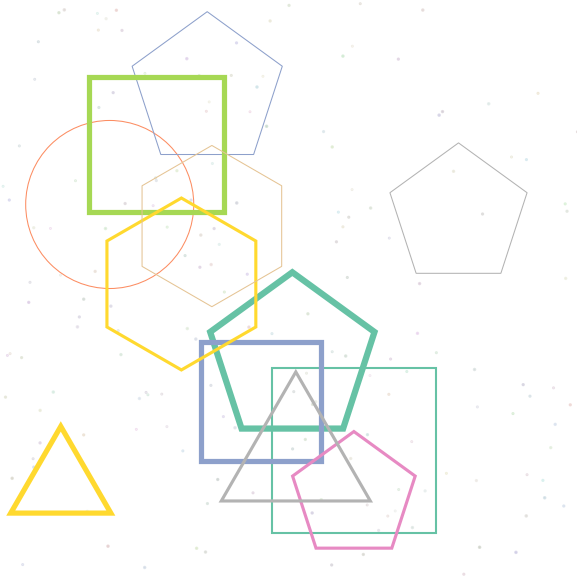[{"shape": "square", "thickness": 1, "radius": 0.71, "center": [0.613, 0.219]}, {"shape": "pentagon", "thickness": 3, "radius": 0.75, "center": [0.506, 0.378]}, {"shape": "circle", "thickness": 0.5, "radius": 0.73, "center": [0.19, 0.645]}, {"shape": "square", "thickness": 2.5, "radius": 0.52, "center": [0.452, 0.304]}, {"shape": "pentagon", "thickness": 0.5, "radius": 0.68, "center": [0.359, 0.842]}, {"shape": "pentagon", "thickness": 1.5, "radius": 0.56, "center": [0.613, 0.14]}, {"shape": "square", "thickness": 2.5, "radius": 0.59, "center": [0.271, 0.748]}, {"shape": "triangle", "thickness": 2.5, "radius": 0.5, "center": [0.105, 0.161]}, {"shape": "hexagon", "thickness": 1.5, "radius": 0.74, "center": [0.314, 0.507]}, {"shape": "hexagon", "thickness": 0.5, "radius": 0.7, "center": [0.367, 0.608]}, {"shape": "triangle", "thickness": 1.5, "radius": 0.74, "center": [0.512, 0.206]}, {"shape": "pentagon", "thickness": 0.5, "radius": 0.62, "center": [0.794, 0.627]}]